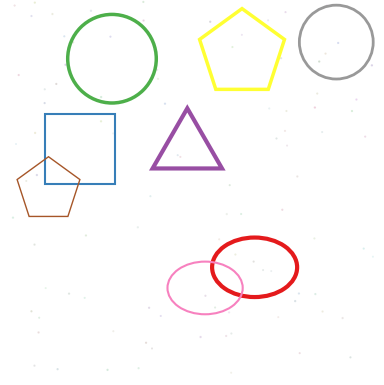[{"shape": "oval", "thickness": 3, "radius": 0.55, "center": [0.661, 0.306]}, {"shape": "square", "thickness": 1.5, "radius": 0.45, "center": [0.208, 0.614]}, {"shape": "circle", "thickness": 2.5, "radius": 0.58, "center": [0.291, 0.848]}, {"shape": "triangle", "thickness": 3, "radius": 0.52, "center": [0.486, 0.614]}, {"shape": "pentagon", "thickness": 2.5, "radius": 0.58, "center": [0.629, 0.862]}, {"shape": "pentagon", "thickness": 1, "radius": 0.43, "center": [0.126, 0.507]}, {"shape": "oval", "thickness": 1.5, "radius": 0.49, "center": [0.533, 0.252]}, {"shape": "circle", "thickness": 2, "radius": 0.48, "center": [0.873, 0.891]}]